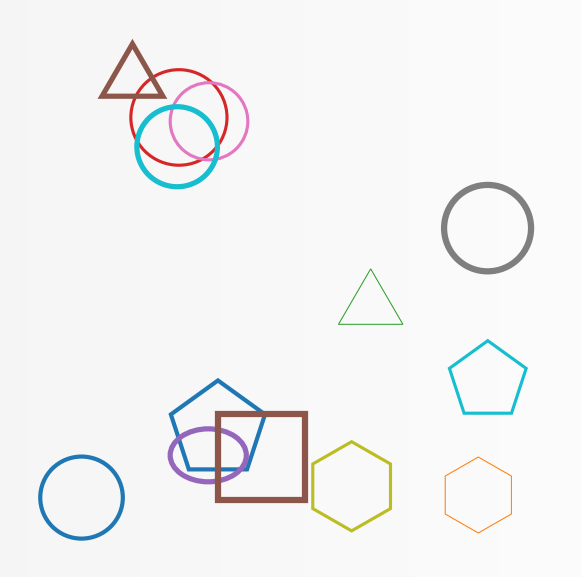[{"shape": "circle", "thickness": 2, "radius": 0.36, "center": [0.14, 0.138]}, {"shape": "pentagon", "thickness": 2, "radius": 0.43, "center": [0.375, 0.255]}, {"shape": "hexagon", "thickness": 0.5, "radius": 0.33, "center": [0.823, 0.142]}, {"shape": "triangle", "thickness": 0.5, "radius": 0.32, "center": [0.638, 0.47]}, {"shape": "circle", "thickness": 1.5, "radius": 0.41, "center": [0.308, 0.796]}, {"shape": "oval", "thickness": 2.5, "radius": 0.33, "center": [0.358, 0.211]}, {"shape": "square", "thickness": 3, "radius": 0.38, "center": [0.45, 0.208]}, {"shape": "triangle", "thickness": 2.5, "radius": 0.3, "center": [0.228, 0.863]}, {"shape": "circle", "thickness": 1.5, "radius": 0.33, "center": [0.36, 0.789]}, {"shape": "circle", "thickness": 3, "radius": 0.37, "center": [0.839, 0.604]}, {"shape": "hexagon", "thickness": 1.5, "radius": 0.39, "center": [0.605, 0.157]}, {"shape": "circle", "thickness": 2.5, "radius": 0.35, "center": [0.305, 0.745]}, {"shape": "pentagon", "thickness": 1.5, "radius": 0.35, "center": [0.839, 0.34]}]